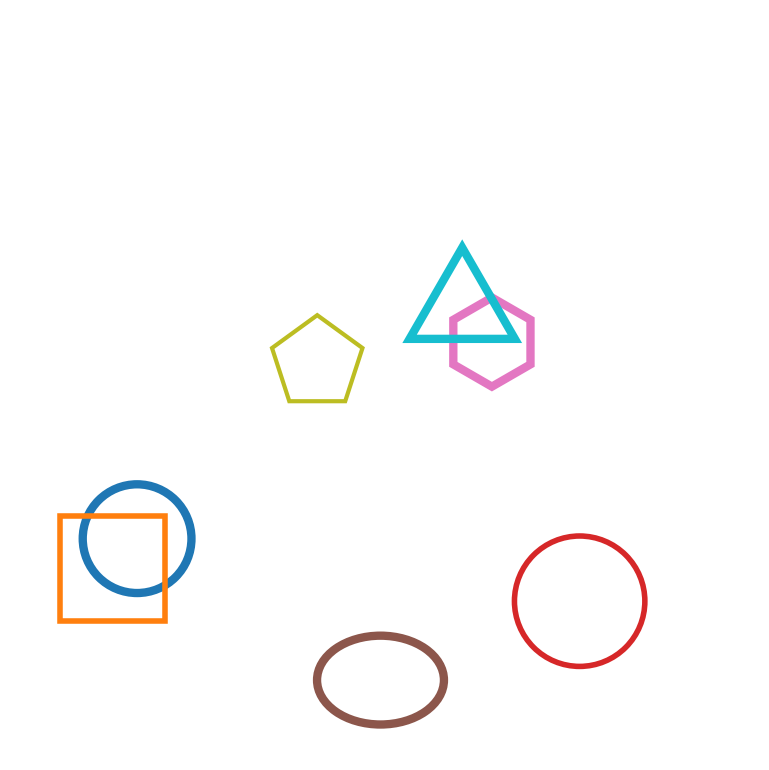[{"shape": "circle", "thickness": 3, "radius": 0.35, "center": [0.178, 0.3]}, {"shape": "square", "thickness": 2, "radius": 0.34, "center": [0.147, 0.262]}, {"shape": "circle", "thickness": 2, "radius": 0.42, "center": [0.753, 0.219]}, {"shape": "oval", "thickness": 3, "radius": 0.41, "center": [0.494, 0.117]}, {"shape": "hexagon", "thickness": 3, "radius": 0.29, "center": [0.639, 0.556]}, {"shape": "pentagon", "thickness": 1.5, "radius": 0.31, "center": [0.412, 0.529]}, {"shape": "triangle", "thickness": 3, "radius": 0.39, "center": [0.6, 0.599]}]